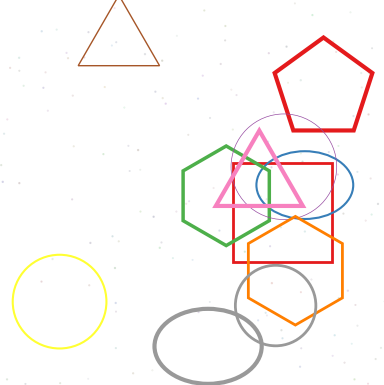[{"shape": "square", "thickness": 2, "radius": 0.64, "center": [0.735, 0.447]}, {"shape": "pentagon", "thickness": 3, "radius": 0.67, "center": [0.84, 0.769]}, {"shape": "oval", "thickness": 1.5, "radius": 0.63, "center": [0.792, 0.519]}, {"shape": "hexagon", "thickness": 2.5, "radius": 0.65, "center": [0.588, 0.491]}, {"shape": "circle", "thickness": 0.5, "radius": 0.69, "center": [0.737, 0.567]}, {"shape": "hexagon", "thickness": 2, "radius": 0.71, "center": [0.767, 0.297]}, {"shape": "circle", "thickness": 1.5, "radius": 0.61, "center": [0.155, 0.217]}, {"shape": "triangle", "thickness": 1, "radius": 0.61, "center": [0.309, 0.89]}, {"shape": "triangle", "thickness": 3, "radius": 0.65, "center": [0.674, 0.53]}, {"shape": "oval", "thickness": 3, "radius": 0.7, "center": [0.541, 0.1]}, {"shape": "circle", "thickness": 2, "radius": 0.52, "center": [0.716, 0.206]}]